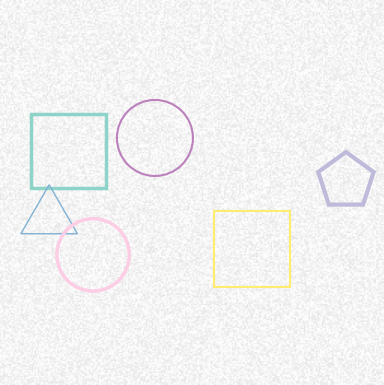[{"shape": "square", "thickness": 2.5, "radius": 0.48, "center": [0.177, 0.608]}, {"shape": "pentagon", "thickness": 3, "radius": 0.38, "center": [0.899, 0.53]}, {"shape": "triangle", "thickness": 1, "radius": 0.42, "center": [0.128, 0.435]}, {"shape": "circle", "thickness": 2.5, "radius": 0.47, "center": [0.242, 0.338]}, {"shape": "circle", "thickness": 1.5, "radius": 0.49, "center": [0.402, 0.642]}, {"shape": "square", "thickness": 1.5, "radius": 0.49, "center": [0.654, 0.353]}]